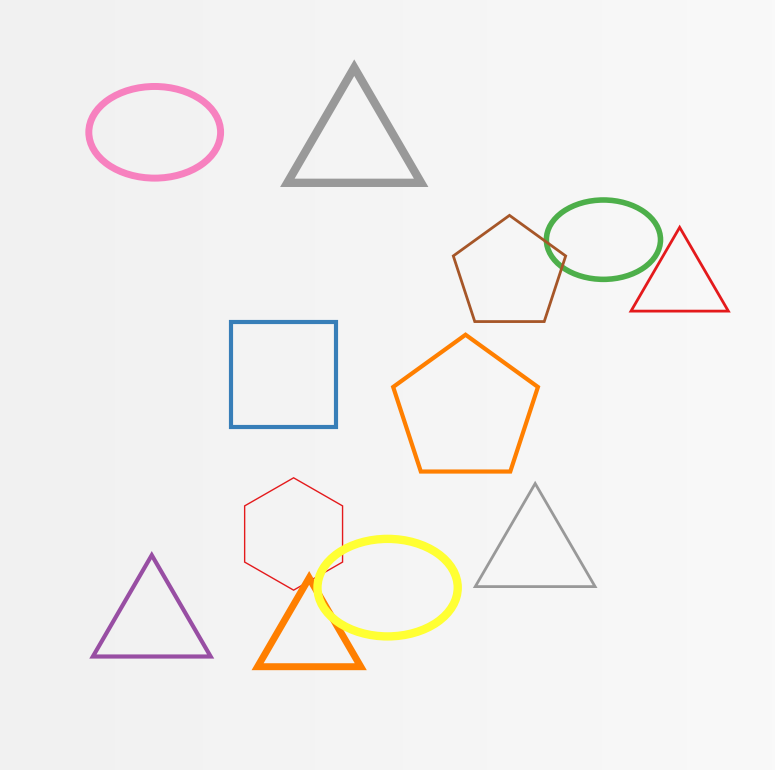[{"shape": "triangle", "thickness": 1, "radius": 0.36, "center": [0.877, 0.632]}, {"shape": "hexagon", "thickness": 0.5, "radius": 0.36, "center": [0.379, 0.307]}, {"shape": "square", "thickness": 1.5, "radius": 0.34, "center": [0.366, 0.513]}, {"shape": "oval", "thickness": 2, "radius": 0.37, "center": [0.779, 0.689]}, {"shape": "triangle", "thickness": 1.5, "radius": 0.44, "center": [0.196, 0.191]}, {"shape": "pentagon", "thickness": 1.5, "radius": 0.49, "center": [0.601, 0.467]}, {"shape": "triangle", "thickness": 2.5, "radius": 0.38, "center": [0.399, 0.173]}, {"shape": "oval", "thickness": 3, "radius": 0.45, "center": [0.5, 0.237]}, {"shape": "pentagon", "thickness": 1, "radius": 0.38, "center": [0.657, 0.644]}, {"shape": "oval", "thickness": 2.5, "radius": 0.43, "center": [0.2, 0.828]}, {"shape": "triangle", "thickness": 3, "radius": 0.5, "center": [0.457, 0.812]}, {"shape": "triangle", "thickness": 1, "radius": 0.45, "center": [0.691, 0.283]}]